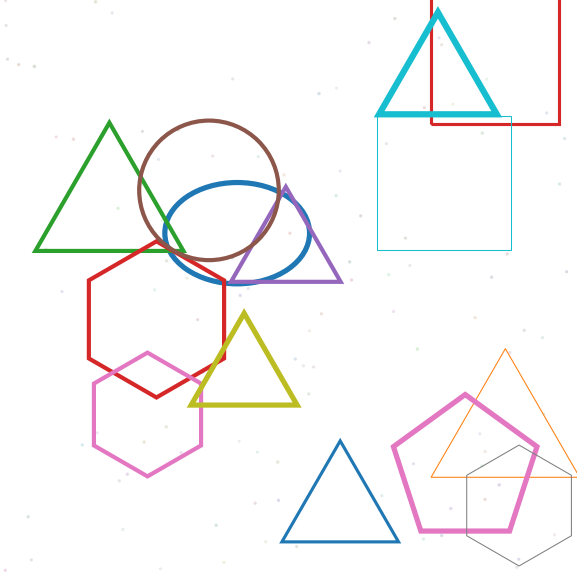[{"shape": "triangle", "thickness": 1.5, "radius": 0.58, "center": [0.589, 0.119]}, {"shape": "oval", "thickness": 2.5, "radius": 0.63, "center": [0.411, 0.595]}, {"shape": "triangle", "thickness": 0.5, "radius": 0.74, "center": [0.875, 0.247]}, {"shape": "triangle", "thickness": 2, "radius": 0.74, "center": [0.189, 0.639]}, {"shape": "square", "thickness": 1.5, "radius": 0.55, "center": [0.857, 0.895]}, {"shape": "hexagon", "thickness": 2, "radius": 0.68, "center": [0.271, 0.446]}, {"shape": "triangle", "thickness": 2, "radius": 0.55, "center": [0.495, 0.566]}, {"shape": "circle", "thickness": 2, "radius": 0.6, "center": [0.362, 0.669]}, {"shape": "hexagon", "thickness": 2, "radius": 0.54, "center": [0.255, 0.281]}, {"shape": "pentagon", "thickness": 2.5, "radius": 0.65, "center": [0.806, 0.185]}, {"shape": "hexagon", "thickness": 0.5, "radius": 0.52, "center": [0.899, 0.124]}, {"shape": "triangle", "thickness": 2.5, "radius": 0.53, "center": [0.423, 0.351]}, {"shape": "triangle", "thickness": 3, "radius": 0.59, "center": [0.758, 0.86]}, {"shape": "square", "thickness": 0.5, "radius": 0.58, "center": [0.769, 0.682]}]